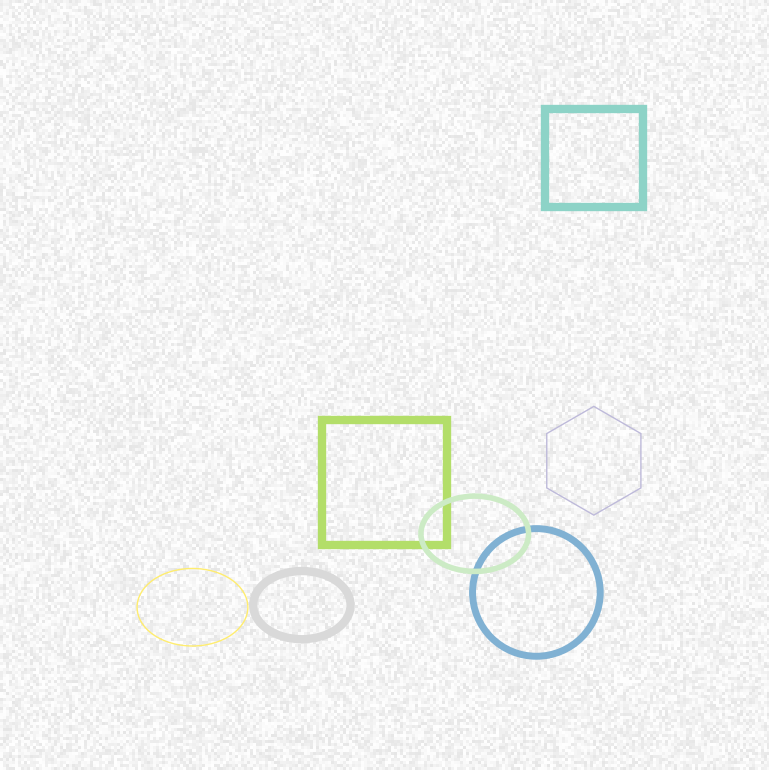[{"shape": "square", "thickness": 3, "radius": 0.32, "center": [0.771, 0.795]}, {"shape": "hexagon", "thickness": 0.5, "radius": 0.35, "center": [0.771, 0.402]}, {"shape": "circle", "thickness": 2.5, "radius": 0.41, "center": [0.697, 0.231]}, {"shape": "square", "thickness": 3, "radius": 0.4, "center": [0.499, 0.374]}, {"shape": "oval", "thickness": 3, "radius": 0.32, "center": [0.392, 0.214]}, {"shape": "oval", "thickness": 2, "radius": 0.35, "center": [0.617, 0.307]}, {"shape": "oval", "thickness": 0.5, "radius": 0.36, "center": [0.25, 0.211]}]